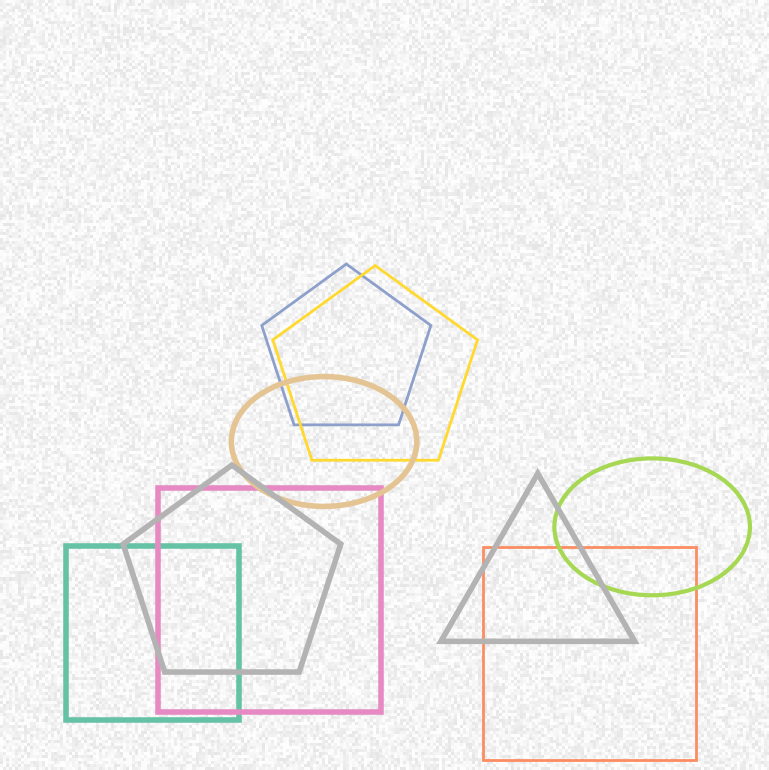[{"shape": "square", "thickness": 2, "radius": 0.56, "center": [0.198, 0.178]}, {"shape": "square", "thickness": 1, "radius": 0.69, "center": [0.766, 0.151]}, {"shape": "pentagon", "thickness": 1, "radius": 0.58, "center": [0.45, 0.542]}, {"shape": "square", "thickness": 2, "radius": 0.72, "center": [0.35, 0.221]}, {"shape": "oval", "thickness": 1.5, "radius": 0.63, "center": [0.847, 0.316]}, {"shape": "pentagon", "thickness": 1, "radius": 0.7, "center": [0.487, 0.515]}, {"shape": "oval", "thickness": 2, "radius": 0.6, "center": [0.421, 0.427]}, {"shape": "pentagon", "thickness": 2, "radius": 0.74, "center": [0.301, 0.247]}, {"shape": "triangle", "thickness": 2, "radius": 0.73, "center": [0.698, 0.24]}]